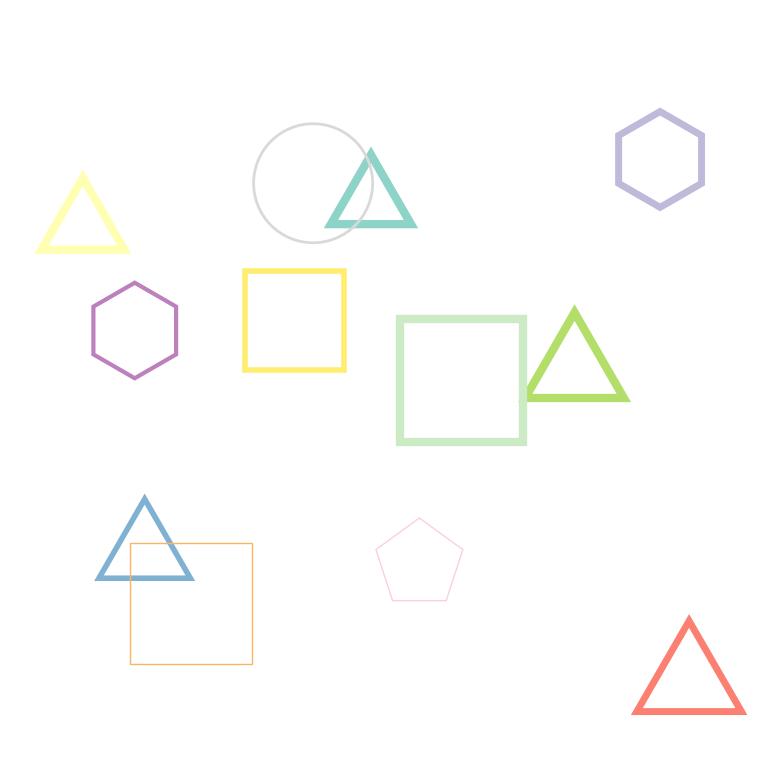[{"shape": "triangle", "thickness": 3, "radius": 0.3, "center": [0.482, 0.739]}, {"shape": "triangle", "thickness": 3, "radius": 0.31, "center": [0.108, 0.707]}, {"shape": "hexagon", "thickness": 2.5, "radius": 0.31, "center": [0.857, 0.793]}, {"shape": "triangle", "thickness": 2.5, "radius": 0.39, "center": [0.895, 0.115]}, {"shape": "triangle", "thickness": 2, "radius": 0.34, "center": [0.188, 0.283]}, {"shape": "square", "thickness": 0.5, "radius": 0.4, "center": [0.248, 0.216]}, {"shape": "triangle", "thickness": 3, "radius": 0.37, "center": [0.746, 0.52]}, {"shape": "pentagon", "thickness": 0.5, "radius": 0.3, "center": [0.545, 0.268]}, {"shape": "circle", "thickness": 1, "radius": 0.39, "center": [0.407, 0.762]}, {"shape": "hexagon", "thickness": 1.5, "radius": 0.31, "center": [0.175, 0.571]}, {"shape": "square", "thickness": 3, "radius": 0.4, "center": [0.599, 0.506]}, {"shape": "square", "thickness": 2, "radius": 0.32, "center": [0.382, 0.584]}]